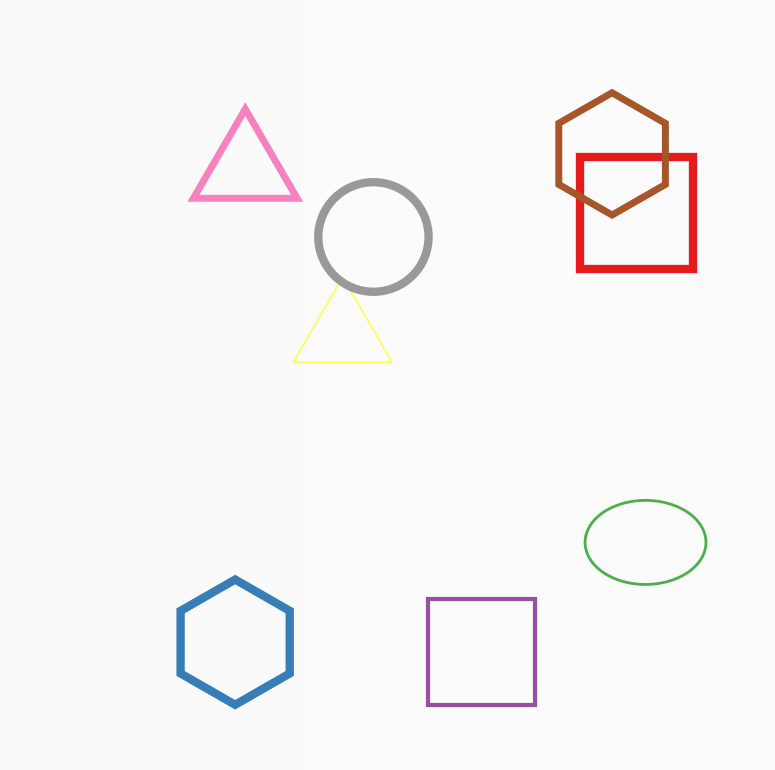[{"shape": "square", "thickness": 3, "radius": 0.36, "center": [0.821, 0.723]}, {"shape": "hexagon", "thickness": 3, "radius": 0.41, "center": [0.303, 0.166]}, {"shape": "oval", "thickness": 1, "radius": 0.39, "center": [0.833, 0.296]}, {"shape": "square", "thickness": 1.5, "radius": 0.35, "center": [0.621, 0.153]}, {"shape": "triangle", "thickness": 0.5, "radius": 0.37, "center": [0.442, 0.566]}, {"shape": "hexagon", "thickness": 2.5, "radius": 0.4, "center": [0.79, 0.8]}, {"shape": "triangle", "thickness": 2.5, "radius": 0.39, "center": [0.316, 0.781]}, {"shape": "circle", "thickness": 3, "radius": 0.36, "center": [0.482, 0.692]}]